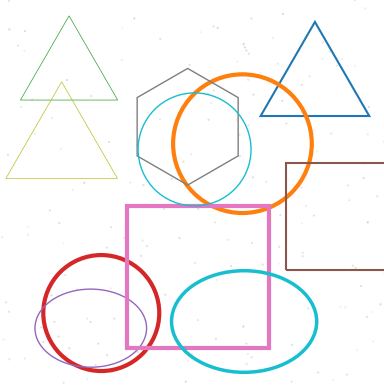[{"shape": "triangle", "thickness": 1.5, "radius": 0.81, "center": [0.818, 0.78]}, {"shape": "circle", "thickness": 3, "radius": 0.9, "center": [0.63, 0.627]}, {"shape": "triangle", "thickness": 0.5, "radius": 0.73, "center": [0.179, 0.813]}, {"shape": "circle", "thickness": 3, "radius": 0.75, "center": [0.263, 0.187]}, {"shape": "oval", "thickness": 1, "radius": 0.72, "center": [0.236, 0.148]}, {"shape": "square", "thickness": 1.5, "radius": 0.69, "center": [0.881, 0.438]}, {"shape": "square", "thickness": 3, "radius": 0.92, "center": [0.514, 0.28]}, {"shape": "hexagon", "thickness": 1, "radius": 0.76, "center": [0.487, 0.671]}, {"shape": "triangle", "thickness": 0.5, "radius": 0.84, "center": [0.16, 0.62]}, {"shape": "oval", "thickness": 2.5, "radius": 0.94, "center": [0.634, 0.165]}, {"shape": "circle", "thickness": 1, "radius": 0.73, "center": [0.505, 0.612]}]